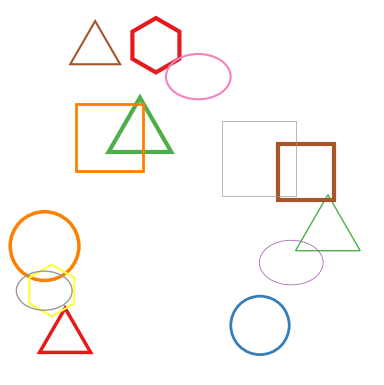[{"shape": "triangle", "thickness": 2.5, "radius": 0.38, "center": [0.169, 0.123]}, {"shape": "hexagon", "thickness": 3, "radius": 0.35, "center": [0.405, 0.882]}, {"shape": "circle", "thickness": 2, "radius": 0.38, "center": [0.675, 0.155]}, {"shape": "triangle", "thickness": 3, "radius": 0.47, "center": [0.364, 0.652]}, {"shape": "triangle", "thickness": 1, "radius": 0.48, "center": [0.852, 0.397]}, {"shape": "oval", "thickness": 0.5, "radius": 0.41, "center": [0.756, 0.318]}, {"shape": "square", "thickness": 2, "radius": 0.43, "center": [0.285, 0.643]}, {"shape": "circle", "thickness": 2.5, "radius": 0.45, "center": [0.116, 0.361]}, {"shape": "hexagon", "thickness": 1.5, "radius": 0.34, "center": [0.134, 0.245]}, {"shape": "square", "thickness": 3, "radius": 0.37, "center": [0.795, 0.552]}, {"shape": "triangle", "thickness": 1.5, "radius": 0.37, "center": [0.247, 0.871]}, {"shape": "oval", "thickness": 1.5, "radius": 0.42, "center": [0.515, 0.801]}, {"shape": "oval", "thickness": 1, "radius": 0.36, "center": [0.115, 0.245]}, {"shape": "square", "thickness": 0.5, "radius": 0.48, "center": [0.672, 0.588]}]